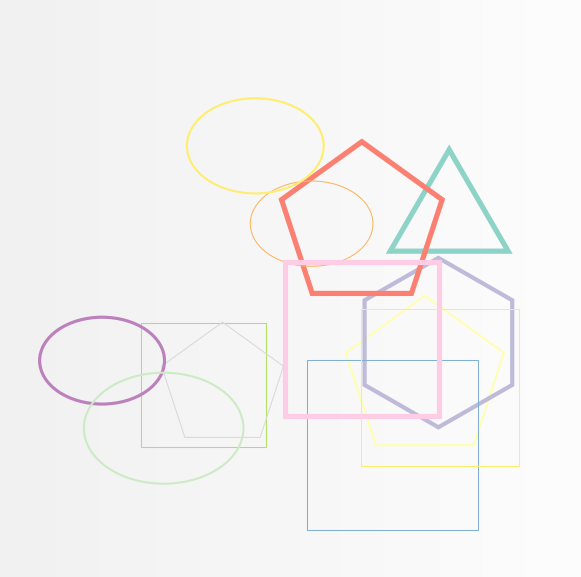[{"shape": "triangle", "thickness": 2.5, "radius": 0.59, "center": [0.773, 0.623]}, {"shape": "pentagon", "thickness": 1, "radius": 0.72, "center": [0.731, 0.344]}, {"shape": "hexagon", "thickness": 2, "radius": 0.73, "center": [0.754, 0.406]}, {"shape": "pentagon", "thickness": 2.5, "radius": 0.73, "center": [0.622, 0.609]}, {"shape": "square", "thickness": 0.5, "radius": 0.74, "center": [0.676, 0.229]}, {"shape": "oval", "thickness": 0.5, "radius": 0.53, "center": [0.536, 0.612]}, {"shape": "square", "thickness": 0.5, "radius": 0.54, "center": [0.35, 0.332]}, {"shape": "square", "thickness": 2.5, "radius": 0.67, "center": [0.623, 0.412]}, {"shape": "pentagon", "thickness": 0.5, "radius": 0.55, "center": [0.383, 0.331]}, {"shape": "oval", "thickness": 1.5, "radius": 0.54, "center": [0.176, 0.375]}, {"shape": "oval", "thickness": 1, "radius": 0.69, "center": [0.282, 0.258]}, {"shape": "square", "thickness": 0.5, "radius": 0.68, "center": [0.756, 0.328]}, {"shape": "oval", "thickness": 1, "radius": 0.59, "center": [0.439, 0.747]}]